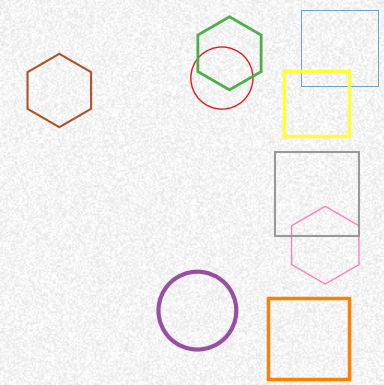[{"shape": "circle", "thickness": 1, "radius": 0.4, "center": [0.576, 0.797]}, {"shape": "square", "thickness": 0.5, "radius": 0.5, "center": [0.882, 0.874]}, {"shape": "hexagon", "thickness": 2, "radius": 0.47, "center": [0.596, 0.861]}, {"shape": "circle", "thickness": 3, "radius": 0.51, "center": [0.513, 0.193]}, {"shape": "square", "thickness": 2.5, "radius": 0.52, "center": [0.801, 0.121]}, {"shape": "square", "thickness": 2.5, "radius": 0.42, "center": [0.821, 0.732]}, {"shape": "hexagon", "thickness": 1.5, "radius": 0.48, "center": [0.154, 0.765]}, {"shape": "hexagon", "thickness": 1, "radius": 0.51, "center": [0.845, 0.363]}, {"shape": "square", "thickness": 1.5, "radius": 0.54, "center": [0.822, 0.496]}]